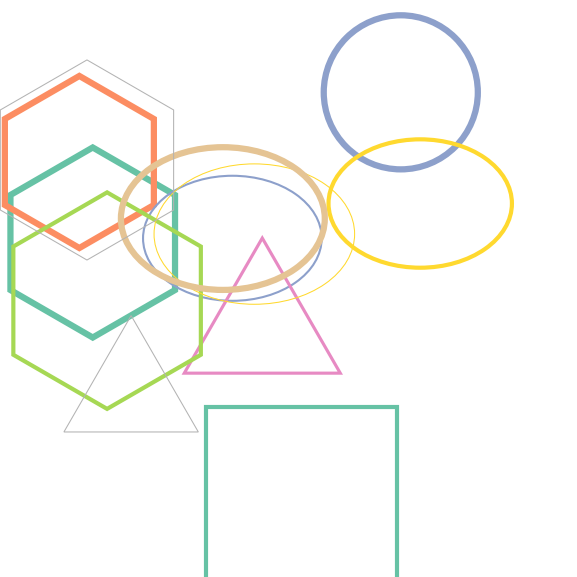[{"shape": "square", "thickness": 2, "radius": 0.82, "center": [0.522, 0.13]}, {"shape": "hexagon", "thickness": 3, "radius": 0.82, "center": [0.161, 0.579]}, {"shape": "hexagon", "thickness": 3, "radius": 0.74, "center": [0.137, 0.719]}, {"shape": "circle", "thickness": 3, "radius": 0.67, "center": [0.694, 0.839]}, {"shape": "oval", "thickness": 1, "radius": 0.77, "center": [0.402, 0.587]}, {"shape": "triangle", "thickness": 1.5, "radius": 0.78, "center": [0.454, 0.431]}, {"shape": "hexagon", "thickness": 2, "radius": 0.94, "center": [0.185, 0.479]}, {"shape": "oval", "thickness": 0.5, "radius": 0.87, "center": [0.44, 0.594]}, {"shape": "oval", "thickness": 2, "radius": 0.79, "center": [0.728, 0.647]}, {"shape": "oval", "thickness": 3, "radius": 0.88, "center": [0.386, 0.621]}, {"shape": "triangle", "thickness": 0.5, "radius": 0.67, "center": [0.227, 0.318]}, {"shape": "hexagon", "thickness": 0.5, "radius": 0.87, "center": [0.151, 0.722]}]